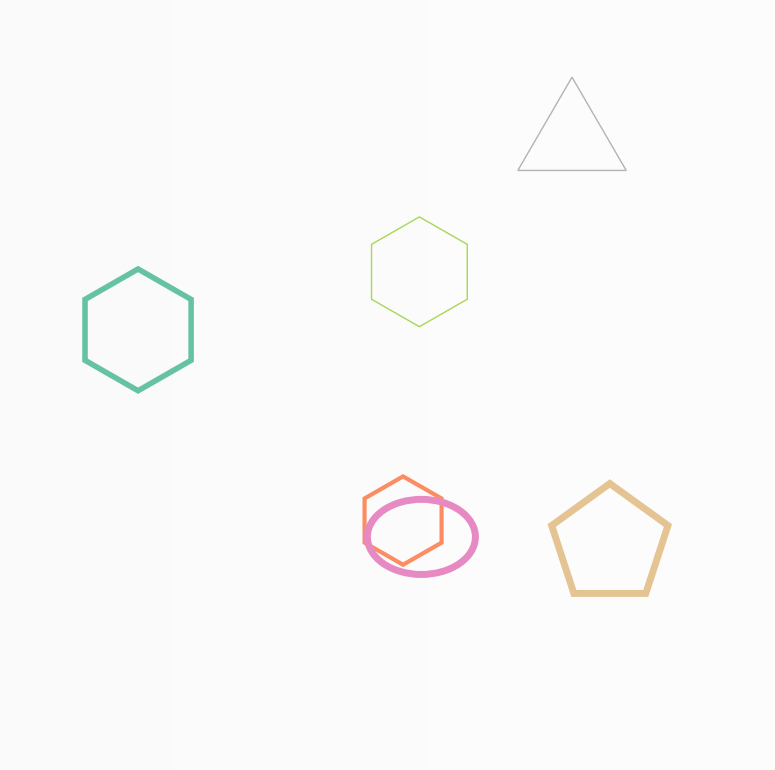[{"shape": "hexagon", "thickness": 2, "radius": 0.4, "center": [0.178, 0.572]}, {"shape": "hexagon", "thickness": 1.5, "radius": 0.29, "center": [0.52, 0.324]}, {"shape": "oval", "thickness": 2.5, "radius": 0.35, "center": [0.544, 0.303]}, {"shape": "hexagon", "thickness": 0.5, "radius": 0.36, "center": [0.541, 0.647]}, {"shape": "pentagon", "thickness": 2.5, "radius": 0.39, "center": [0.787, 0.293]}, {"shape": "triangle", "thickness": 0.5, "radius": 0.4, "center": [0.738, 0.819]}]